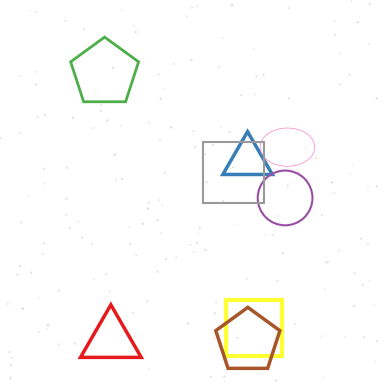[{"shape": "triangle", "thickness": 2.5, "radius": 0.46, "center": [0.288, 0.117]}, {"shape": "triangle", "thickness": 2.5, "radius": 0.37, "center": [0.643, 0.584]}, {"shape": "pentagon", "thickness": 2, "radius": 0.46, "center": [0.272, 0.811]}, {"shape": "circle", "thickness": 1.5, "radius": 0.36, "center": [0.741, 0.486]}, {"shape": "square", "thickness": 3, "radius": 0.37, "center": [0.66, 0.148]}, {"shape": "pentagon", "thickness": 2.5, "radius": 0.44, "center": [0.644, 0.114]}, {"shape": "oval", "thickness": 0.5, "radius": 0.35, "center": [0.747, 0.618]}, {"shape": "square", "thickness": 1.5, "radius": 0.4, "center": [0.606, 0.552]}]